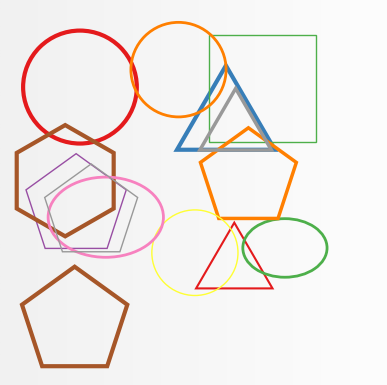[{"shape": "triangle", "thickness": 1.5, "radius": 0.57, "center": [0.605, 0.308]}, {"shape": "circle", "thickness": 3, "radius": 0.73, "center": [0.206, 0.774]}, {"shape": "triangle", "thickness": 3, "radius": 0.73, "center": [0.583, 0.684]}, {"shape": "square", "thickness": 1, "radius": 0.69, "center": [0.677, 0.77]}, {"shape": "oval", "thickness": 2, "radius": 0.54, "center": [0.735, 0.356]}, {"shape": "pentagon", "thickness": 1, "radius": 0.68, "center": [0.196, 0.465]}, {"shape": "pentagon", "thickness": 2.5, "radius": 0.65, "center": [0.641, 0.538]}, {"shape": "circle", "thickness": 2, "radius": 0.61, "center": [0.461, 0.819]}, {"shape": "circle", "thickness": 1, "radius": 0.56, "center": [0.503, 0.344]}, {"shape": "pentagon", "thickness": 3, "radius": 0.71, "center": [0.193, 0.164]}, {"shape": "hexagon", "thickness": 3, "radius": 0.72, "center": [0.168, 0.531]}, {"shape": "oval", "thickness": 2, "radius": 0.74, "center": [0.273, 0.436]}, {"shape": "triangle", "thickness": 2.5, "radius": 0.53, "center": [0.608, 0.664]}, {"shape": "pentagon", "thickness": 1, "radius": 0.63, "center": [0.235, 0.448]}]